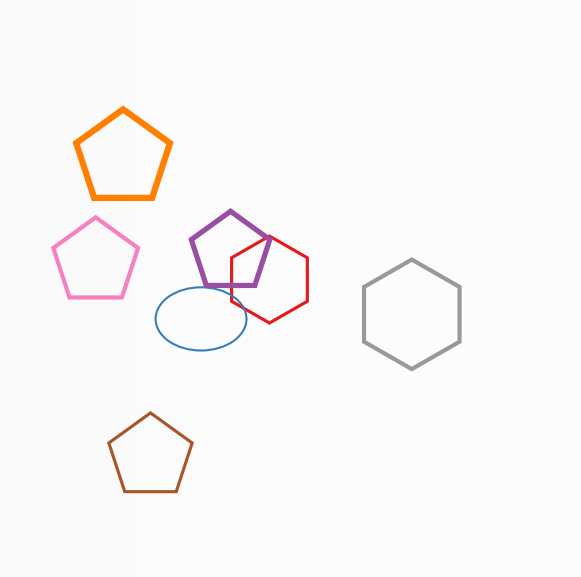[{"shape": "hexagon", "thickness": 1.5, "radius": 0.38, "center": [0.464, 0.515]}, {"shape": "oval", "thickness": 1, "radius": 0.39, "center": [0.346, 0.447]}, {"shape": "pentagon", "thickness": 2.5, "radius": 0.35, "center": [0.397, 0.562]}, {"shape": "pentagon", "thickness": 3, "radius": 0.42, "center": [0.212, 0.725]}, {"shape": "pentagon", "thickness": 1.5, "radius": 0.38, "center": [0.259, 0.209]}, {"shape": "pentagon", "thickness": 2, "radius": 0.38, "center": [0.165, 0.546]}, {"shape": "hexagon", "thickness": 2, "radius": 0.47, "center": [0.708, 0.455]}]